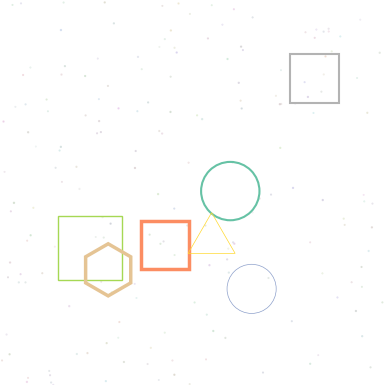[{"shape": "circle", "thickness": 1.5, "radius": 0.38, "center": [0.598, 0.504]}, {"shape": "square", "thickness": 2.5, "radius": 0.31, "center": [0.429, 0.363]}, {"shape": "circle", "thickness": 0.5, "radius": 0.32, "center": [0.654, 0.25]}, {"shape": "square", "thickness": 1, "radius": 0.41, "center": [0.233, 0.355]}, {"shape": "triangle", "thickness": 0.5, "radius": 0.35, "center": [0.55, 0.377]}, {"shape": "hexagon", "thickness": 2.5, "radius": 0.34, "center": [0.281, 0.299]}, {"shape": "square", "thickness": 1.5, "radius": 0.32, "center": [0.817, 0.796]}]